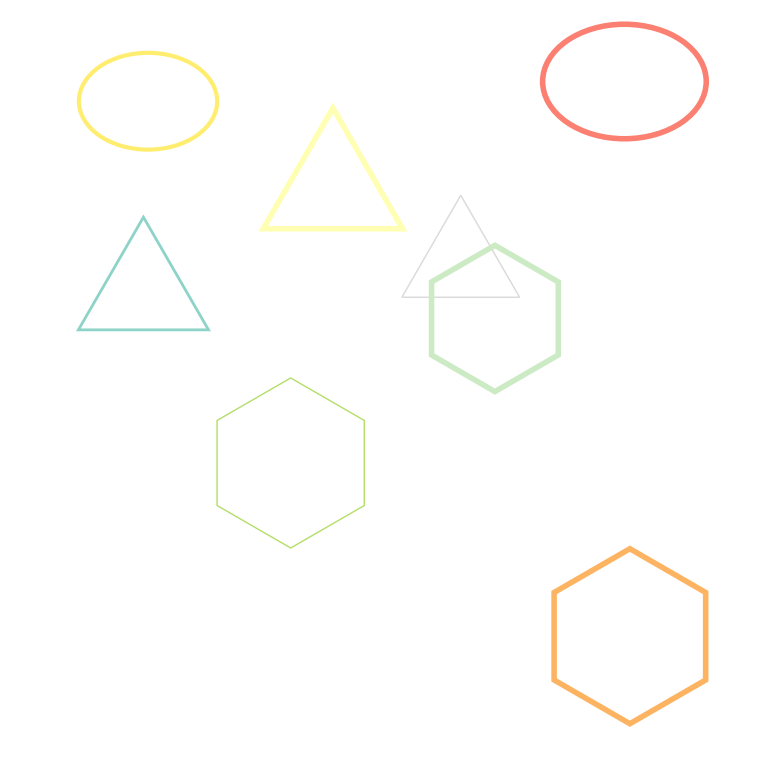[{"shape": "triangle", "thickness": 1, "radius": 0.49, "center": [0.186, 0.62]}, {"shape": "triangle", "thickness": 2, "radius": 0.52, "center": [0.432, 0.755]}, {"shape": "oval", "thickness": 2, "radius": 0.53, "center": [0.811, 0.894]}, {"shape": "hexagon", "thickness": 2, "radius": 0.57, "center": [0.818, 0.174]}, {"shape": "hexagon", "thickness": 0.5, "radius": 0.55, "center": [0.378, 0.399]}, {"shape": "triangle", "thickness": 0.5, "radius": 0.44, "center": [0.598, 0.658]}, {"shape": "hexagon", "thickness": 2, "radius": 0.47, "center": [0.643, 0.586]}, {"shape": "oval", "thickness": 1.5, "radius": 0.45, "center": [0.192, 0.869]}]